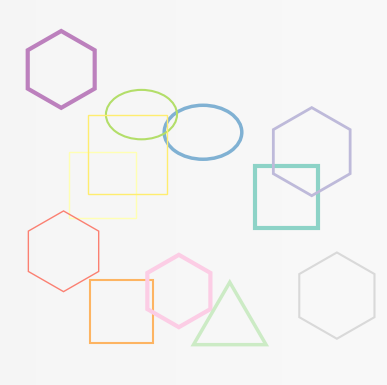[{"shape": "square", "thickness": 3, "radius": 0.4, "center": [0.739, 0.489]}, {"shape": "square", "thickness": 1, "radius": 0.43, "center": [0.265, 0.519]}, {"shape": "hexagon", "thickness": 2, "radius": 0.57, "center": [0.804, 0.606]}, {"shape": "hexagon", "thickness": 1, "radius": 0.52, "center": [0.164, 0.347]}, {"shape": "oval", "thickness": 2.5, "radius": 0.5, "center": [0.524, 0.656]}, {"shape": "square", "thickness": 1.5, "radius": 0.41, "center": [0.314, 0.191]}, {"shape": "oval", "thickness": 1.5, "radius": 0.46, "center": [0.365, 0.702]}, {"shape": "hexagon", "thickness": 3, "radius": 0.47, "center": [0.462, 0.244]}, {"shape": "hexagon", "thickness": 1.5, "radius": 0.56, "center": [0.869, 0.232]}, {"shape": "hexagon", "thickness": 3, "radius": 0.5, "center": [0.158, 0.82]}, {"shape": "triangle", "thickness": 2.5, "radius": 0.54, "center": [0.593, 0.159]}, {"shape": "square", "thickness": 1, "radius": 0.51, "center": [0.329, 0.598]}]